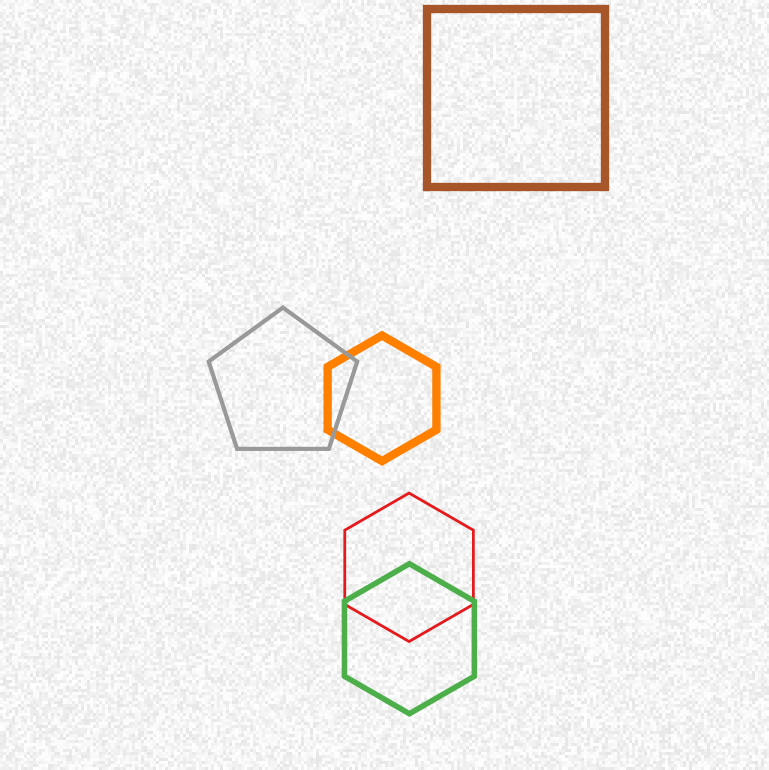[{"shape": "hexagon", "thickness": 1, "radius": 0.48, "center": [0.531, 0.263]}, {"shape": "hexagon", "thickness": 2, "radius": 0.49, "center": [0.532, 0.17]}, {"shape": "hexagon", "thickness": 3, "radius": 0.41, "center": [0.496, 0.483]}, {"shape": "square", "thickness": 3, "radius": 0.58, "center": [0.67, 0.873]}, {"shape": "pentagon", "thickness": 1.5, "radius": 0.51, "center": [0.367, 0.499]}]